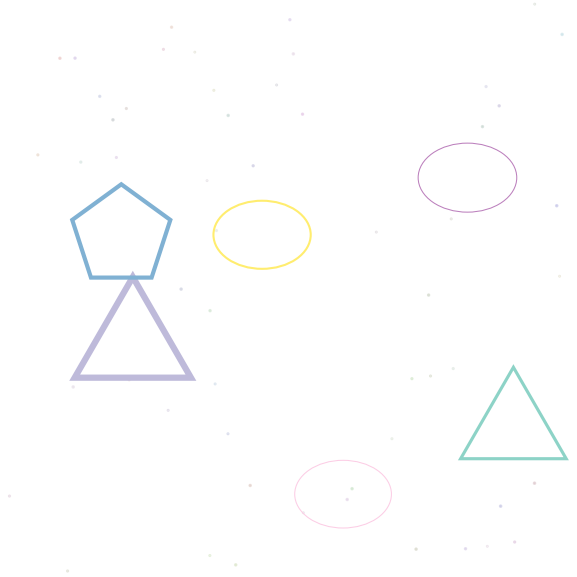[{"shape": "triangle", "thickness": 1.5, "radius": 0.53, "center": [0.889, 0.258]}, {"shape": "triangle", "thickness": 3, "radius": 0.58, "center": [0.23, 0.403]}, {"shape": "pentagon", "thickness": 2, "radius": 0.45, "center": [0.21, 0.591]}, {"shape": "oval", "thickness": 0.5, "radius": 0.42, "center": [0.594, 0.143]}, {"shape": "oval", "thickness": 0.5, "radius": 0.43, "center": [0.809, 0.692]}, {"shape": "oval", "thickness": 1, "radius": 0.42, "center": [0.454, 0.593]}]